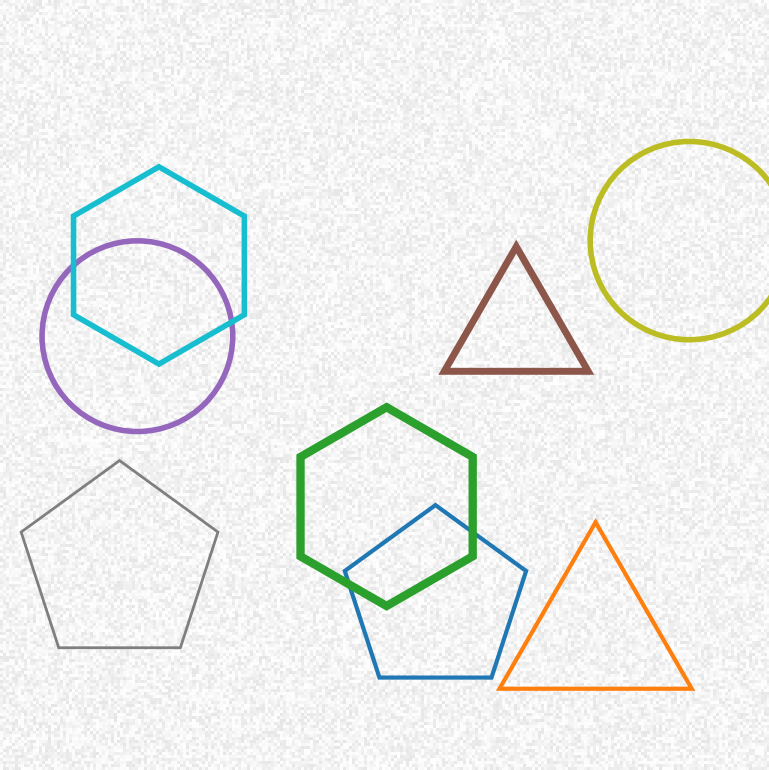[{"shape": "pentagon", "thickness": 1.5, "radius": 0.62, "center": [0.566, 0.22]}, {"shape": "triangle", "thickness": 1.5, "radius": 0.72, "center": [0.773, 0.178]}, {"shape": "hexagon", "thickness": 3, "radius": 0.65, "center": [0.502, 0.342]}, {"shape": "circle", "thickness": 2, "radius": 0.62, "center": [0.178, 0.563]}, {"shape": "triangle", "thickness": 2.5, "radius": 0.54, "center": [0.67, 0.572]}, {"shape": "pentagon", "thickness": 1, "radius": 0.67, "center": [0.155, 0.267]}, {"shape": "circle", "thickness": 2, "radius": 0.64, "center": [0.895, 0.688]}, {"shape": "hexagon", "thickness": 2, "radius": 0.64, "center": [0.206, 0.655]}]